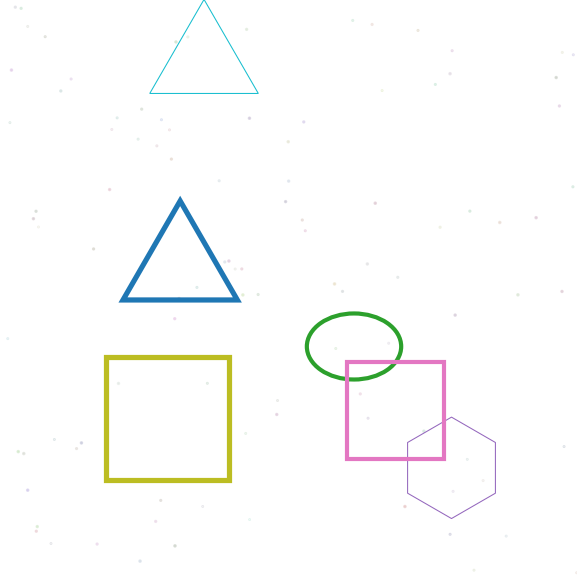[{"shape": "triangle", "thickness": 2.5, "radius": 0.57, "center": [0.312, 0.537]}, {"shape": "oval", "thickness": 2, "radius": 0.41, "center": [0.613, 0.399]}, {"shape": "hexagon", "thickness": 0.5, "radius": 0.44, "center": [0.782, 0.189]}, {"shape": "square", "thickness": 2, "radius": 0.42, "center": [0.684, 0.288]}, {"shape": "square", "thickness": 2.5, "radius": 0.53, "center": [0.29, 0.274]}, {"shape": "triangle", "thickness": 0.5, "radius": 0.54, "center": [0.353, 0.892]}]